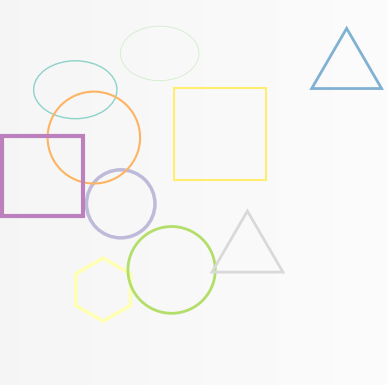[{"shape": "oval", "thickness": 1, "radius": 0.54, "center": [0.194, 0.767]}, {"shape": "hexagon", "thickness": 2.5, "radius": 0.41, "center": [0.266, 0.248]}, {"shape": "circle", "thickness": 2.5, "radius": 0.44, "center": [0.312, 0.471]}, {"shape": "triangle", "thickness": 2, "radius": 0.52, "center": [0.895, 0.822]}, {"shape": "circle", "thickness": 1.5, "radius": 0.6, "center": [0.242, 0.643]}, {"shape": "circle", "thickness": 2, "radius": 0.56, "center": [0.443, 0.299]}, {"shape": "triangle", "thickness": 2, "radius": 0.53, "center": [0.638, 0.346]}, {"shape": "square", "thickness": 3, "radius": 0.52, "center": [0.109, 0.543]}, {"shape": "oval", "thickness": 0.5, "radius": 0.51, "center": [0.412, 0.861]}, {"shape": "square", "thickness": 1.5, "radius": 0.6, "center": [0.567, 0.652]}]